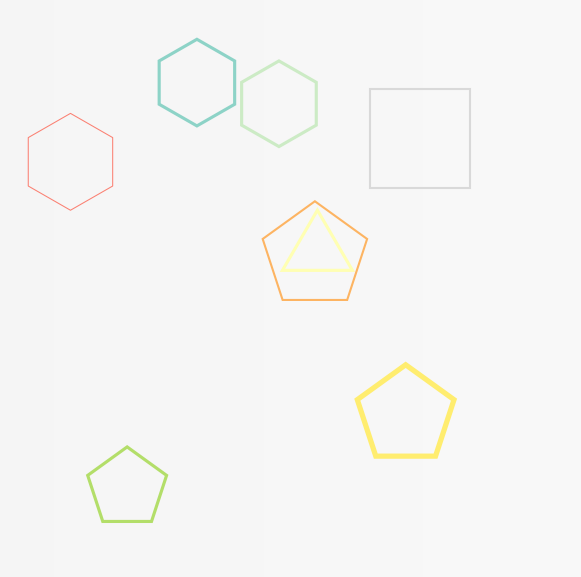[{"shape": "hexagon", "thickness": 1.5, "radius": 0.37, "center": [0.339, 0.856]}, {"shape": "triangle", "thickness": 1.5, "radius": 0.35, "center": [0.546, 0.566]}, {"shape": "hexagon", "thickness": 0.5, "radius": 0.42, "center": [0.121, 0.719]}, {"shape": "pentagon", "thickness": 1, "radius": 0.47, "center": [0.542, 0.556]}, {"shape": "pentagon", "thickness": 1.5, "radius": 0.36, "center": [0.219, 0.154]}, {"shape": "square", "thickness": 1, "radius": 0.43, "center": [0.723, 0.759]}, {"shape": "hexagon", "thickness": 1.5, "radius": 0.37, "center": [0.48, 0.819]}, {"shape": "pentagon", "thickness": 2.5, "radius": 0.44, "center": [0.698, 0.28]}]